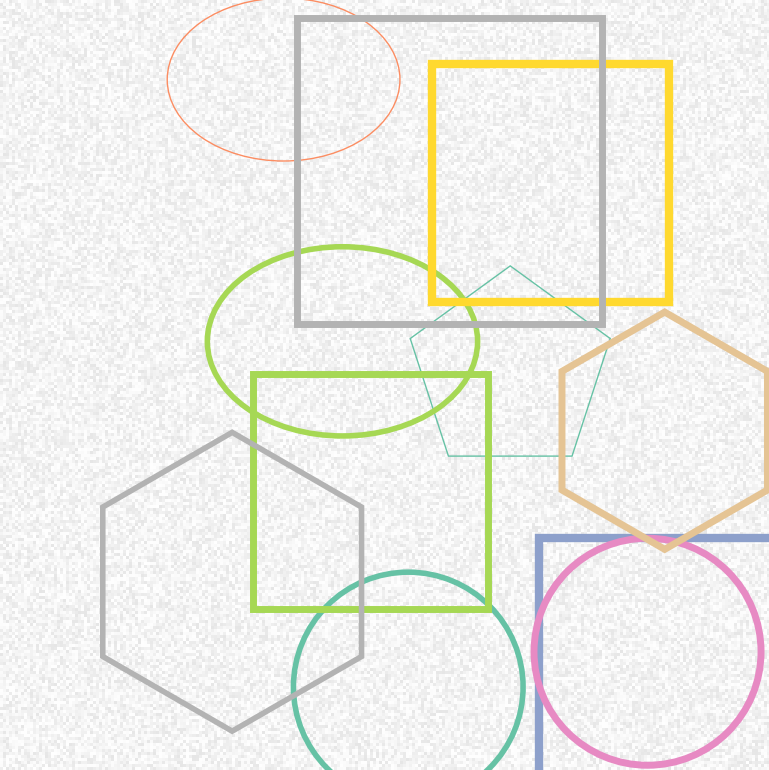[{"shape": "pentagon", "thickness": 0.5, "radius": 0.68, "center": [0.663, 0.518]}, {"shape": "circle", "thickness": 2, "radius": 0.75, "center": [0.53, 0.108]}, {"shape": "oval", "thickness": 0.5, "radius": 0.76, "center": [0.368, 0.897]}, {"shape": "square", "thickness": 3, "radius": 0.99, "center": [0.898, 0.103]}, {"shape": "circle", "thickness": 2.5, "radius": 0.74, "center": [0.841, 0.154]}, {"shape": "square", "thickness": 2.5, "radius": 0.76, "center": [0.481, 0.361]}, {"shape": "oval", "thickness": 2, "radius": 0.88, "center": [0.445, 0.557]}, {"shape": "square", "thickness": 3, "radius": 0.77, "center": [0.715, 0.762]}, {"shape": "hexagon", "thickness": 2.5, "radius": 0.77, "center": [0.863, 0.441]}, {"shape": "square", "thickness": 2.5, "radius": 0.99, "center": [0.584, 0.778]}, {"shape": "hexagon", "thickness": 2, "radius": 0.97, "center": [0.302, 0.244]}]